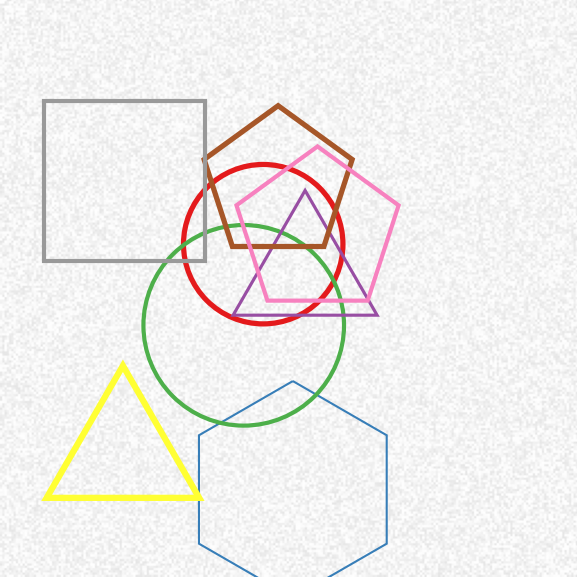[{"shape": "circle", "thickness": 2.5, "radius": 0.69, "center": [0.456, 0.576]}, {"shape": "hexagon", "thickness": 1, "radius": 0.94, "center": [0.507, 0.152]}, {"shape": "circle", "thickness": 2, "radius": 0.87, "center": [0.422, 0.436]}, {"shape": "triangle", "thickness": 1.5, "radius": 0.72, "center": [0.528, 0.525]}, {"shape": "triangle", "thickness": 3, "radius": 0.76, "center": [0.213, 0.213]}, {"shape": "pentagon", "thickness": 2.5, "radius": 0.67, "center": [0.482, 0.681]}, {"shape": "pentagon", "thickness": 2, "radius": 0.74, "center": [0.55, 0.598]}, {"shape": "square", "thickness": 2, "radius": 0.69, "center": [0.216, 0.686]}]